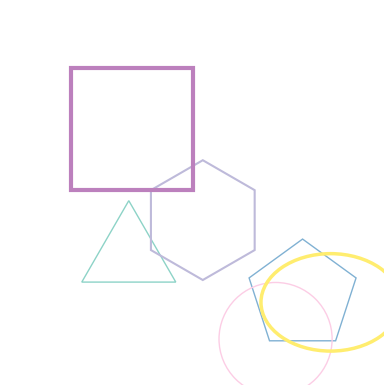[{"shape": "triangle", "thickness": 1, "radius": 0.7, "center": [0.334, 0.338]}, {"shape": "hexagon", "thickness": 1.5, "radius": 0.78, "center": [0.527, 0.428]}, {"shape": "pentagon", "thickness": 1, "radius": 0.73, "center": [0.786, 0.233]}, {"shape": "circle", "thickness": 1, "radius": 0.73, "center": [0.716, 0.119]}, {"shape": "square", "thickness": 3, "radius": 0.79, "center": [0.342, 0.666]}, {"shape": "oval", "thickness": 2.5, "radius": 0.9, "center": [0.859, 0.215]}]